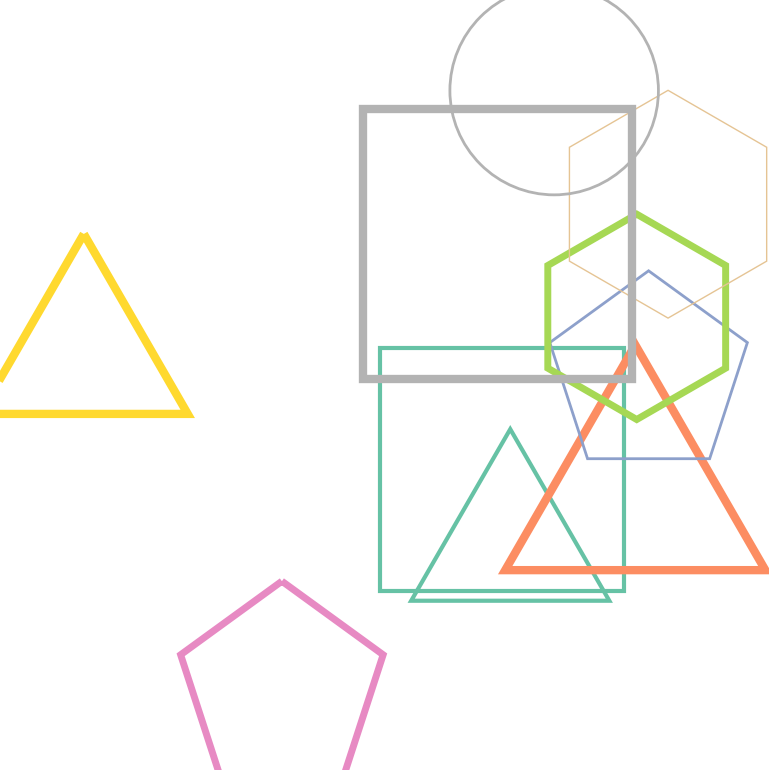[{"shape": "triangle", "thickness": 1.5, "radius": 0.74, "center": [0.663, 0.294]}, {"shape": "square", "thickness": 1.5, "radius": 0.79, "center": [0.652, 0.391]}, {"shape": "triangle", "thickness": 3, "radius": 0.98, "center": [0.825, 0.357]}, {"shape": "pentagon", "thickness": 1, "radius": 0.67, "center": [0.842, 0.513]}, {"shape": "pentagon", "thickness": 2.5, "radius": 0.69, "center": [0.366, 0.107]}, {"shape": "hexagon", "thickness": 2.5, "radius": 0.67, "center": [0.827, 0.589]}, {"shape": "triangle", "thickness": 3, "radius": 0.78, "center": [0.109, 0.54]}, {"shape": "hexagon", "thickness": 0.5, "radius": 0.74, "center": [0.868, 0.735]}, {"shape": "circle", "thickness": 1, "radius": 0.68, "center": [0.72, 0.882]}, {"shape": "square", "thickness": 3, "radius": 0.87, "center": [0.646, 0.683]}]